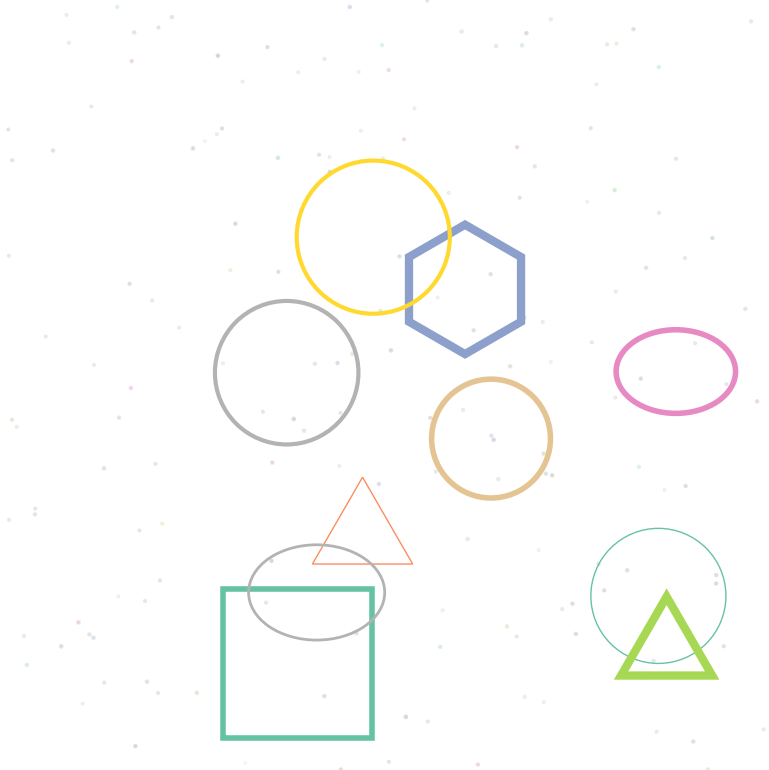[{"shape": "square", "thickness": 2, "radius": 0.48, "center": [0.387, 0.138]}, {"shape": "circle", "thickness": 0.5, "radius": 0.44, "center": [0.855, 0.226]}, {"shape": "triangle", "thickness": 0.5, "radius": 0.38, "center": [0.471, 0.305]}, {"shape": "hexagon", "thickness": 3, "radius": 0.42, "center": [0.604, 0.624]}, {"shape": "oval", "thickness": 2, "radius": 0.39, "center": [0.878, 0.517]}, {"shape": "triangle", "thickness": 3, "radius": 0.34, "center": [0.866, 0.157]}, {"shape": "circle", "thickness": 1.5, "radius": 0.5, "center": [0.485, 0.692]}, {"shape": "circle", "thickness": 2, "radius": 0.39, "center": [0.638, 0.43]}, {"shape": "circle", "thickness": 1.5, "radius": 0.47, "center": [0.372, 0.516]}, {"shape": "oval", "thickness": 1, "radius": 0.44, "center": [0.411, 0.231]}]